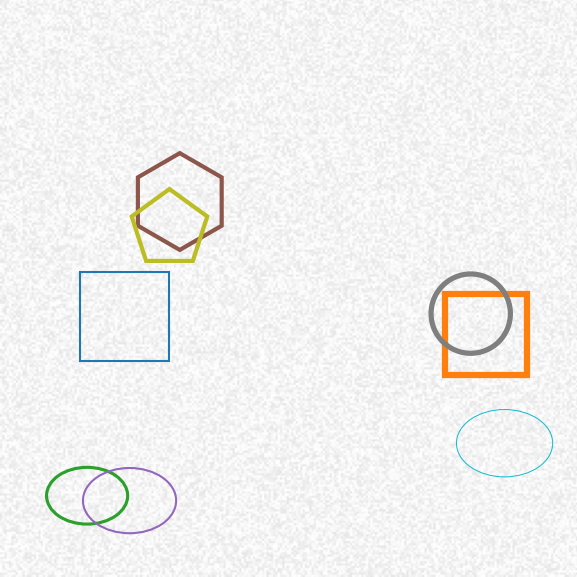[{"shape": "square", "thickness": 1, "radius": 0.38, "center": [0.216, 0.452]}, {"shape": "square", "thickness": 3, "radius": 0.35, "center": [0.841, 0.42]}, {"shape": "oval", "thickness": 1.5, "radius": 0.35, "center": [0.151, 0.141]}, {"shape": "oval", "thickness": 1, "radius": 0.4, "center": [0.224, 0.132]}, {"shape": "hexagon", "thickness": 2, "radius": 0.42, "center": [0.311, 0.65]}, {"shape": "circle", "thickness": 2.5, "radius": 0.34, "center": [0.815, 0.456]}, {"shape": "pentagon", "thickness": 2, "radius": 0.34, "center": [0.293, 0.603]}, {"shape": "oval", "thickness": 0.5, "radius": 0.42, "center": [0.874, 0.232]}]